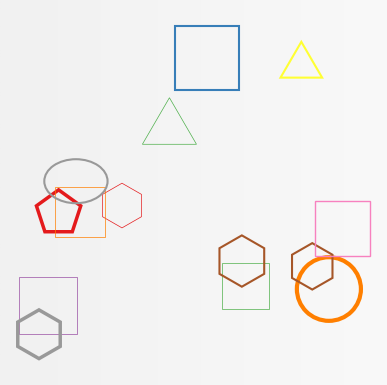[{"shape": "hexagon", "thickness": 0.5, "radius": 0.29, "center": [0.315, 0.466]}, {"shape": "pentagon", "thickness": 2.5, "radius": 0.3, "center": [0.151, 0.447]}, {"shape": "square", "thickness": 1.5, "radius": 0.41, "center": [0.534, 0.849]}, {"shape": "square", "thickness": 0.5, "radius": 0.3, "center": [0.634, 0.257]}, {"shape": "triangle", "thickness": 0.5, "radius": 0.4, "center": [0.437, 0.666]}, {"shape": "square", "thickness": 0.5, "radius": 0.37, "center": [0.124, 0.207]}, {"shape": "circle", "thickness": 3, "radius": 0.41, "center": [0.849, 0.249]}, {"shape": "square", "thickness": 0.5, "radius": 0.32, "center": [0.207, 0.45]}, {"shape": "triangle", "thickness": 1.5, "radius": 0.31, "center": [0.778, 0.829]}, {"shape": "hexagon", "thickness": 1.5, "radius": 0.3, "center": [0.806, 0.308]}, {"shape": "hexagon", "thickness": 1.5, "radius": 0.33, "center": [0.624, 0.322]}, {"shape": "square", "thickness": 1, "radius": 0.35, "center": [0.884, 0.407]}, {"shape": "oval", "thickness": 1.5, "radius": 0.41, "center": [0.196, 0.529]}, {"shape": "hexagon", "thickness": 2.5, "radius": 0.32, "center": [0.101, 0.132]}]